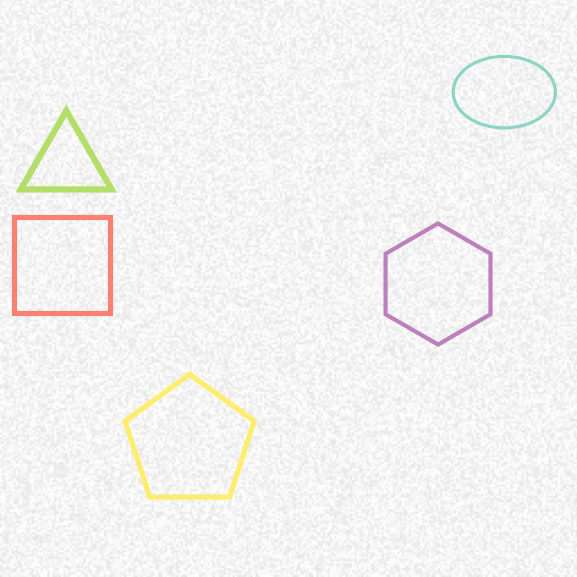[{"shape": "oval", "thickness": 1.5, "radius": 0.44, "center": [0.873, 0.84]}, {"shape": "square", "thickness": 2.5, "radius": 0.42, "center": [0.108, 0.541]}, {"shape": "triangle", "thickness": 3, "radius": 0.45, "center": [0.115, 0.717]}, {"shape": "hexagon", "thickness": 2, "radius": 0.52, "center": [0.759, 0.507]}, {"shape": "pentagon", "thickness": 2.5, "radius": 0.59, "center": [0.328, 0.234]}]